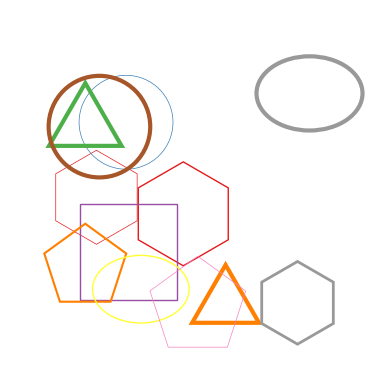[{"shape": "hexagon", "thickness": 0.5, "radius": 0.61, "center": [0.251, 0.488]}, {"shape": "hexagon", "thickness": 1, "radius": 0.67, "center": [0.476, 0.445]}, {"shape": "circle", "thickness": 0.5, "radius": 0.61, "center": [0.327, 0.682]}, {"shape": "triangle", "thickness": 3, "radius": 0.54, "center": [0.222, 0.675]}, {"shape": "square", "thickness": 1, "radius": 0.63, "center": [0.334, 0.345]}, {"shape": "triangle", "thickness": 3, "radius": 0.5, "center": [0.586, 0.212]}, {"shape": "pentagon", "thickness": 1.5, "radius": 0.56, "center": [0.221, 0.307]}, {"shape": "oval", "thickness": 1, "radius": 0.63, "center": [0.366, 0.249]}, {"shape": "circle", "thickness": 3, "radius": 0.66, "center": [0.258, 0.671]}, {"shape": "pentagon", "thickness": 0.5, "radius": 0.65, "center": [0.514, 0.204]}, {"shape": "oval", "thickness": 3, "radius": 0.69, "center": [0.804, 0.757]}, {"shape": "hexagon", "thickness": 2, "radius": 0.54, "center": [0.773, 0.213]}]